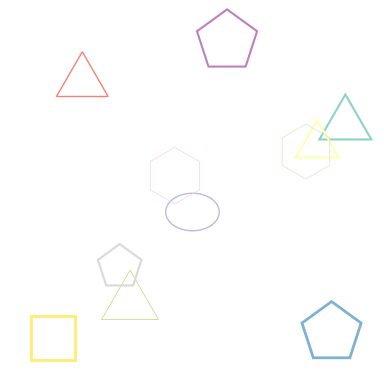[{"shape": "triangle", "thickness": 1.5, "radius": 0.39, "center": [0.897, 0.677]}, {"shape": "triangle", "thickness": 1.5, "radius": 0.32, "center": [0.824, 0.623]}, {"shape": "oval", "thickness": 1, "radius": 0.35, "center": [0.5, 0.449]}, {"shape": "triangle", "thickness": 1, "radius": 0.39, "center": [0.214, 0.788]}, {"shape": "pentagon", "thickness": 2, "radius": 0.4, "center": [0.861, 0.136]}, {"shape": "triangle", "thickness": 0.5, "radius": 0.43, "center": [0.338, 0.213]}, {"shape": "hexagon", "thickness": 0.5, "radius": 0.37, "center": [0.454, 0.544]}, {"shape": "pentagon", "thickness": 1.5, "radius": 0.3, "center": [0.311, 0.307]}, {"shape": "pentagon", "thickness": 1.5, "radius": 0.41, "center": [0.59, 0.893]}, {"shape": "hexagon", "thickness": 0.5, "radius": 0.36, "center": [0.795, 0.606]}, {"shape": "square", "thickness": 2, "radius": 0.29, "center": [0.137, 0.122]}]